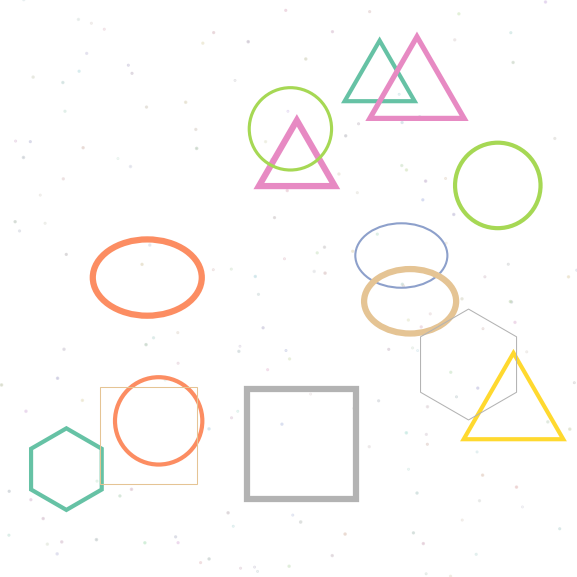[{"shape": "hexagon", "thickness": 2, "radius": 0.35, "center": [0.115, 0.187]}, {"shape": "triangle", "thickness": 2, "radius": 0.35, "center": [0.657, 0.859]}, {"shape": "oval", "thickness": 3, "radius": 0.47, "center": [0.255, 0.519]}, {"shape": "circle", "thickness": 2, "radius": 0.38, "center": [0.275, 0.27]}, {"shape": "oval", "thickness": 1, "radius": 0.4, "center": [0.695, 0.557]}, {"shape": "triangle", "thickness": 2.5, "radius": 0.47, "center": [0.722, 0.841]}, {"shape": "triangle", "thickness": 3, "radius": 0.38, "center": [0.514, 0.715]}, {"shape": "circle", "thickness": 2, "radius": 0.37, "center": [0.862, 0.678]}, {"shape": "circle", "thickness": 1.5, "radius": 0.36, "center": [0.503, 0.776]}, {"shape": "triangle", "thickness": 2, "radius": 0.5, "center": [0.889, 0.288]}, {"shape": "square", "thickness": 0.5, "radius": 0.42, "center": [0.258, 0.245]}, {"shape": "oval", "thickness": 3, "radius": 0.4, "center": [0.71, 0.477]}, {"shape": "square", "thickness": 3, "radius": 0.47, "center": [0.522, 0.23]}, {"shape": "hexagon", "thickness": 0.5, "radius": 0.48, "center": [0.811, 0.368]}]